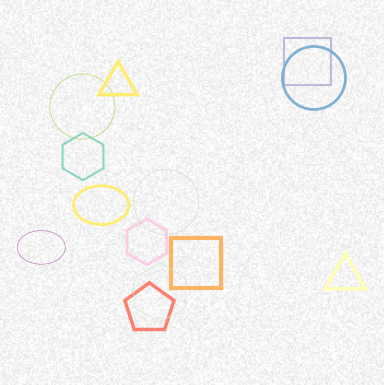[{"shape": "hexagon", "thickness": 1.5, "radius": 0.31, "center": [0.216, 0.593]}, {"shape": "triangle", "thickness": 2.5, "radius": 0.3, "center": [0.897, 0.28]}, {"shape": "square", "thickness": 1.5, "radius": 0.3, "center": [0.8, 0.841]}, {"shape": "pentagon", "thickness": 2.5, "radius": 0.34, "center": [0.388, 0.199]}, {"shape": "circle", "thickness": 2, "radius": 0.41, "center": [0.815, 0.798]}, {"shape": "square", "thickness": 3, "radius": 0.32, "center": [0.51, 0.317]}, {"shape": "circle", "thickness": 0.5, "radius": 0.42, "center": [0.214, 0.723]}, {"shape": "hexagon", "thickness": 2, "radius": 0.3, "center": [0.381, 0.372]}, {"shape": "circle", "thickness": 0.5, "radius": 0.42, "center": [0.432, 0.475]}, {"shape": "oval", "thickness": 0.5, "radius": 0.31, "center": [0.107, 0.357]}, {"shape": "hexagon", "thickness": 0.5, "radius": 0.39, "center": [0.415, 0.24]}, {"shape": "triangle", "thickness": 2.5, "radius": 0.29, "center": [0.307, 0.783]}, {"shape": "oval", "thickness": 2, "radius": 0.36, "center": [0.263, 0.467]}]